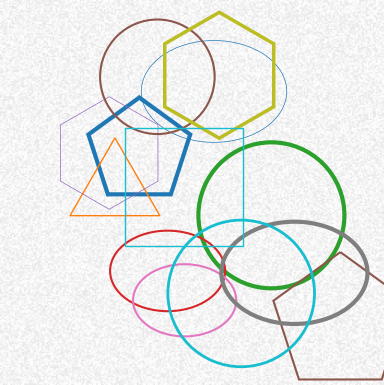[{"shape": "pentagon", "thickness": 3, "radius": 0.69, "center": [0.362, 0.608]}, {"shape": "oval", "thickness": 0.5, "radius": 0.94, "center": [0.556, 0.763]}, {"shape": "triangle", "thickness": 1, "radius": 0.67, "center": [0.299, 0.507]}, {"shape": "circle", "thickness": 3, "radius": 0.95, "center": [0.705, 0.441]}, {"shape": "oval", "thickness": 1.5, "radius": 0.75, "center": [0.435, 0.296]}, {"shape": "hexagon", "thickness": 0.5, "radius": 0.73, "center": [0.284, 0.603]}, {"shape": "circle", "thickness": 1.5, "radius": 0.74, "center": [0.409, 0.801]}, {"shape": "pentagon", "thickness": 1.5, "radius": 0.91, "center": [0.884, 0.162]}, {"shape": "oval", "thickness": 1.5, "radius": 0.67, "center": [0.48, 0.22]}, {"shape": "oval", "thickness": 3, "radius": 0.95, "center": [0.765, 0.291]}, {"shape": "hexagon", "thickness": 2.5, "radius": 0.82, "center": [0.569, 0.805]}, {"shape": "square", "thickness": 1, "radius": 0.77, "center": [0.478, 0.513]}, {"shape": "circle", "thickness": 2, "radius": 0.95, "center": [0.626, 0.238]}]